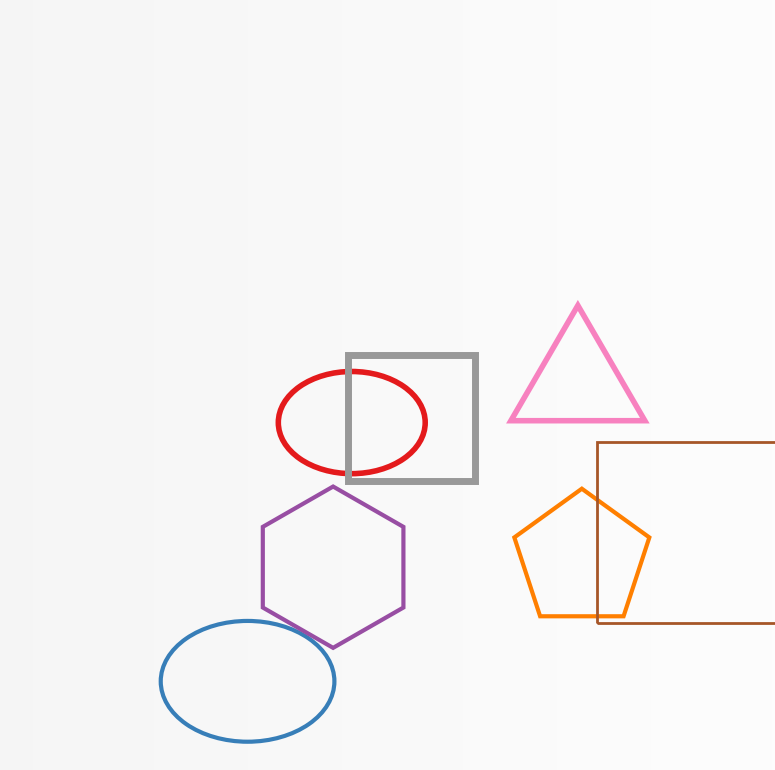[{"shape": "oval", "thickness": 2, "radius": 0.47, "center": [0.454, 0.451]}, {"shape": "oval", "thickness": 1.5, "radius": 0.56, "center": [0.319, 0.115]}, {"shape": "hexagon", "thickness": 1.5, "radius": 0.52, "center": [0.43, 0.263]}, {"shape": "pentagon", "thickness": 1.5, "radius": 0.46, "center": [0.751, 0.274]}, {"shape": "square", "thickness": 1, "radius": 0.59, "center": [0.887, 0.308]}, {"shape": "triangle", "thickness": 2, "radius": 0.5, "center": [0.746, 0.504]}, {"shape": "square", "thickness": 2.5, "radius": 0.41, "center": [0.531, 0.457]}]